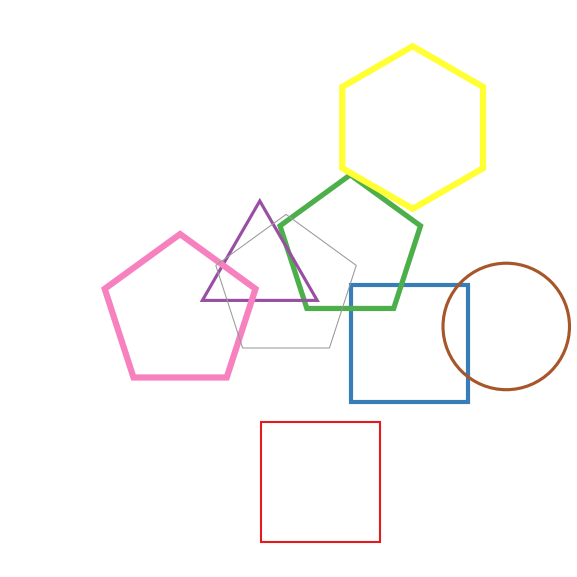[{"shape": "square", "thickness": 1, "radius": 0.52, "center": [0.555, 0.164]}, {"shape": "square", "thickness": 2, "radius": 0.51, "center": [0.709, 0.404]}, {"shape": "pentagon", "thickness": 2.5, "radius": 0.64, "center": [0.607, 0.568]}, {"shape": "triangle", "thickness": 1.5, "radius": 0.57, "center": [0.45, 0.536]}, {"shape": "hexagon", "thickness": 3, "radius": 0.7, "center": [0.715, 0.778]}, {"shape": "circle", "thickness": 1.5, "radius": 0.55, "center": [0.877, 0.434]}, {"shape": "pentagon", "thickness": 3, "radius": 0.69, "center": [0.312, 0.457]}, {"shape": "pentagon", "thickness": 0.5, "radius": 0.64, "center": [0.495, 0.5]}]